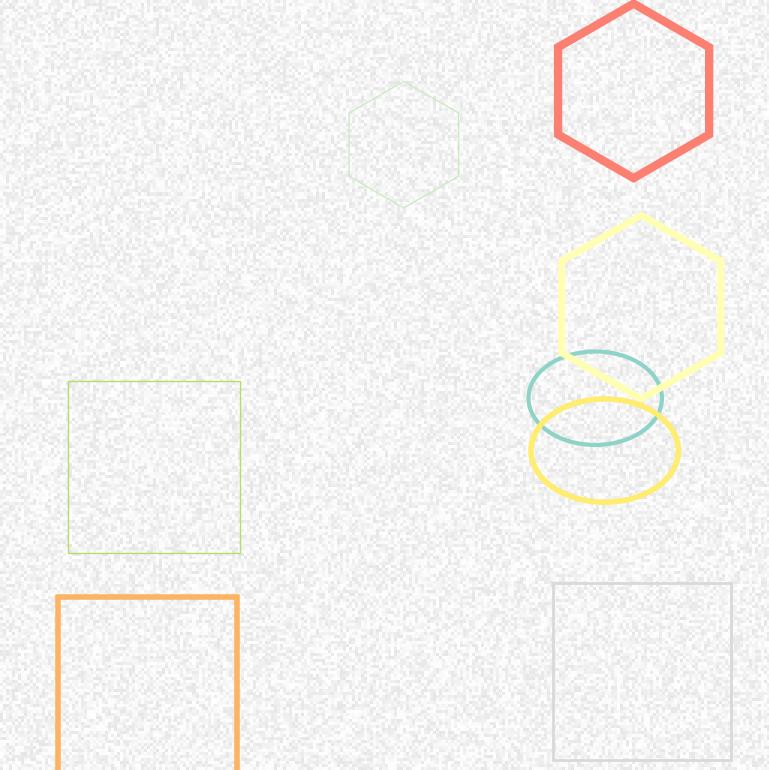[{"shape": "oval", "thickness": 1.5, "radius": 0.43, "center": [0.773, 0.483]}, {"shape": "hexagon", "thickness": 2.5, "radius": 0.6, "center": [0.833, 0.601]}, {"shape": "hexagon", "thickness": 3, "radius": 0.57, "center": [0.823, 0.882]}, {"shape": "square", "thickness": 2, "radius": 0.58, "center": [0.191, 0.108]}, {"shape": "square", "thickness": 0.5, "radius": 0.56, "center": [0.2, 0.393]}, {"shape": "square", "thickness": 1, "radius": 0.58, "center": [0.834, 0.128]}, {"shape": "hexagon", "thickness": 0.5, "radius": 0.41, "center": [0.524, 0.812]}, {"shape": "oval", "thickness": 2, "radius": 0.48, "center": [0.785, 0.415]}]